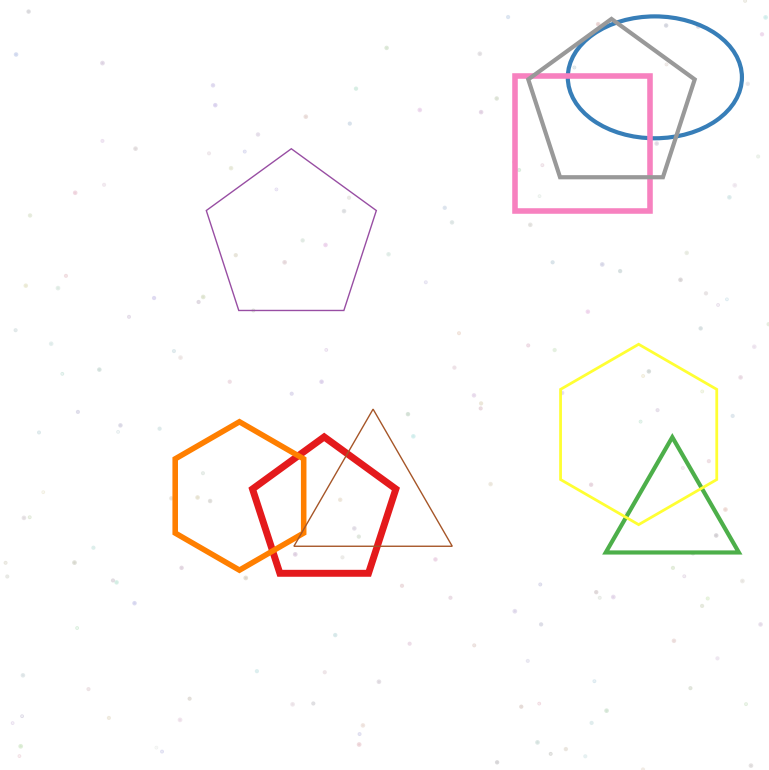[{"shape": "pentagon", "thickness": 2.5, "radius": 0.49, "center": [0.421, 0.335]}, {"shape": "oval", "thickness": 1.5, "radius": 0.57, "center": [0.85, 0.9]}, {"shape": "triangle", "thickness": 1.5, "radius": 0.5, "center": [0.873, 0.332]}, {"shape": "pentagon", "thickness": 0.5, "radius": 0.58, "center": [0.378, 0.691]}, {"shape": "hexagon", "thickness": 2, "radius": 0.48, "center": [0.311, 0.356]}, {"shape": "hexagon", "thickness": 1, "radius": 0.59, "center": [0.829, 0.436]}, {"shape": "triangle", "thickness": 0.5, "radius": 0.59, "center": [0.485, 0.35]}, {"shape": "square", "thickness": 2, "radius": 0.44, "center": [0.757, 0.814]}, {"shape": "pentagon", "thickness": 1.5, "radius": 0.57, "center": [0.794, 0.862]}]